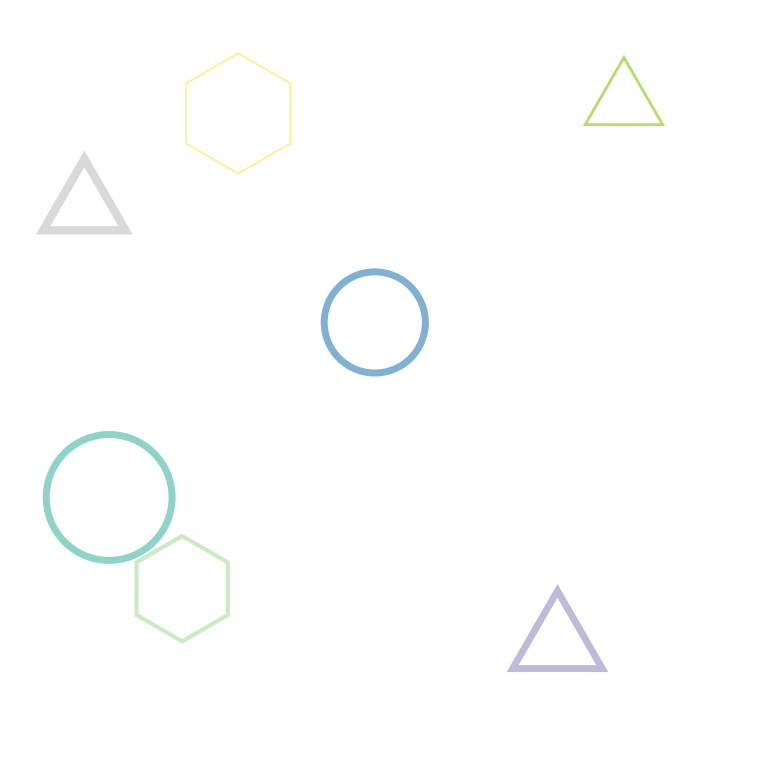[{"shape": "circle", "thickness": 2.5, "radius": 0.41, "center": [0.142, 0.354]}, {"shape": "triangle", "thickness": 2.5, "radius": 0.34, "center": [0.724, 0.165]}, {"shape": "circle", "thickness": 2.5, "radius": 0.33, "center": [0.487, 0.581]}, {"shape": "triangle", "thickness": 1, "radius": 0.29, "center": [0.81, 0.867]}, {"shape": "triangle", "thickness": 3, "radius": 0.31, "center": [0.11, 0.732]}, {"shape": "hexagon", "thickness": 1.5, "radius": 0.34, "center": [0.237, 0.235]}, {"shape": "hexagon", "thickness": 0.5, "radius": 0.39, "center": [0.309, 0.853]}]